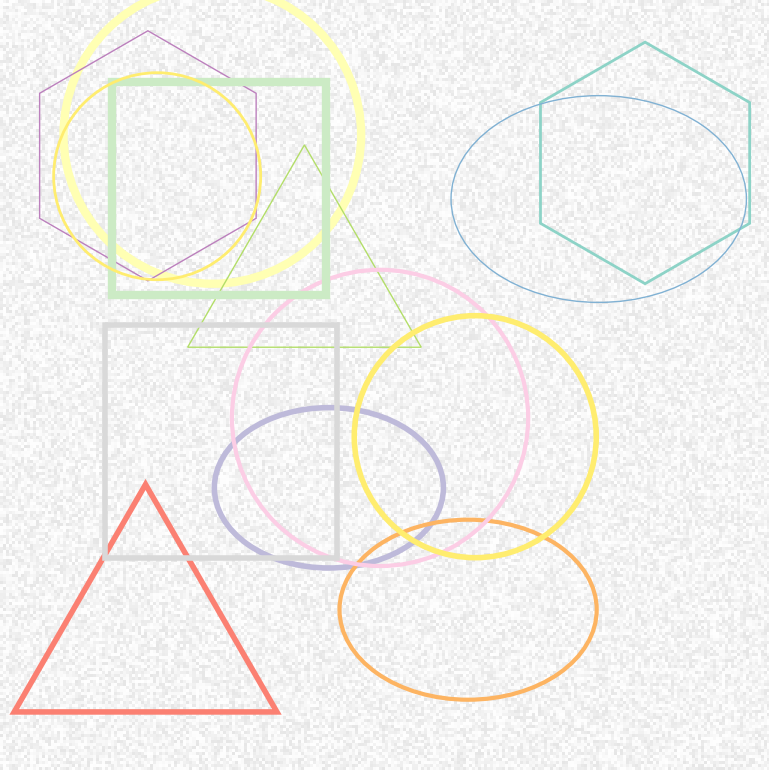[{"shape": "hexagon", "thickness": 1, "radius": 0.78, "center": [0.838, 0.788]}, {"shape": "circle", "thickness": 3, "radius": 0.97, "center": [0.276, 0.825]}, {"shape": "oval", "thickness": 2, "radius": 0.74, "center": [0.427, 0.366]}, {"shape": "triangle", "thickness": 2, "radius": 0.98, "center": [0.189, 0.174]}, {"shape": "oval", "thickness": 0.5, "radius": 0.96, "center": [0.778, 0.742]}, {"shape": "oval", "thickness": 1.5, "radius": 0.84, "center": [0.608, 0.208]}, {"shape": "triangle", "thickness": 0.5, "radius": 0.88, "center": [0.395, 0.637]}, {"shape": "circle", "thickness": 1.5, "radius": 0.96, "center": [0.494, 0.457]}, {"shape": "square", "thickness": 2, "radius": 0.75, "center": [0.287, 0.427]}, {"shape": "hexagon", "thickness": 0.5, "radius": 0.81, "center": [0.192, 0.798]}, {"shape": "square", "thickness": 3, "radius": 0.69, "center": [0.285, 0.755]}, {"shape": "circle", "thickness": 1, "radius": 0.67, "center": [0.204, 0.771]}, {"shape": "circle", "thickness": 2, "radius": 0.79, "center": [0.617, 0.433]}]